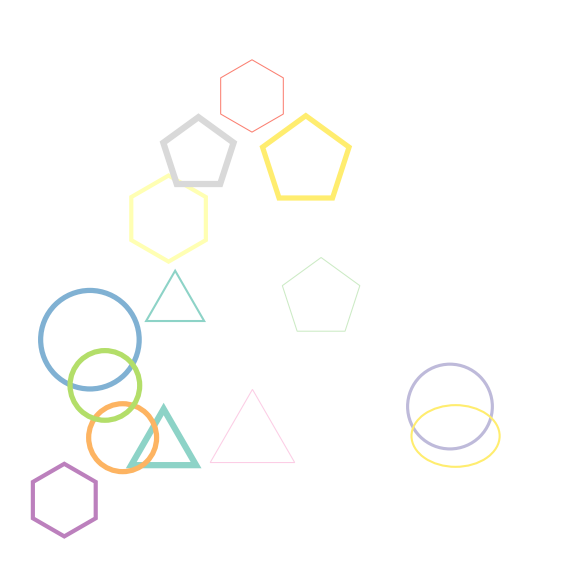[{"shape": "triangle", "thickness": 3, "radius": 0.32, "center": [0.283, 0.226]}, {"shape": "triangle", "thickness": 1, "radius": 0.29, "center": [0.303, 0.472]}, {"shape": "hexagon", "thickness": 2, "radius": 0.37, "center": [0.292, 0.621]}, {"shape": "circle", "thickness": 1.5, "radius": 0.37, "center": [0.779, 0.295]}, {"shape": "hexagon", "thickness": 0.5, "radius": 0.31, "center": [0.436, 0.833]}, {"shape": "circle", "thickness": 2.5, "radius": 0.43, "center": [0.156, 0.411]}, {"shape": "circle", "thickness": 2.5, "radius": 0.29, "center": [0.212, 0.241]}, {"shape": "circle", "thickness": 2.5, "radius": 0.3, "center": [0.182, 0.332]}, {"shape": "triangle", "thickness": 0.5, "radius": 0.42, "center": [0.437, 0.24]}, {"shape": "pentagon", "thickness": 3, "radius": 0.32, "center": [0.344, 0.732]}, {"shape": "hexagon", "thickness": 2, "radius": 0.31, "center": [0.111, 0.133]}, {"shape": "pentagon", "thickness": 0.5, "radius": 0.35, "center": [0.556, 0.483]}, {"shape": "oval", "thickness": 1, "radius": 0.38, "center": [0.789, 0.244]}, {"shape": "pentagon", "thickness": 2.5, "radius": 0.39, "center": [0.53, 0.72]}]